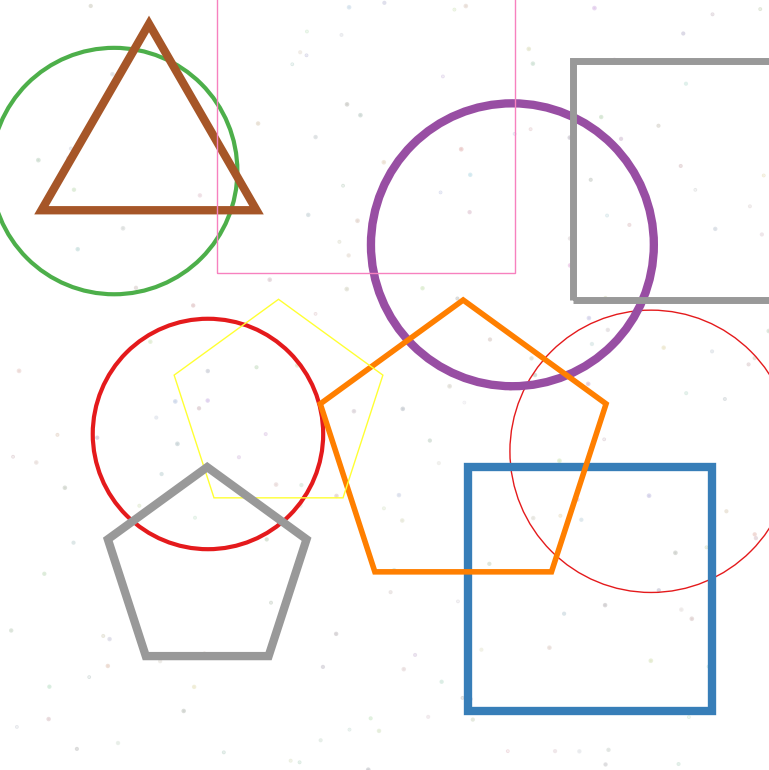[{"shape": "circle", "thickness": 0.5, "radius": 0.92, "center": [0.846, 0.414]}, {"shape": "circle", "thickness": 1.5, "radius": 0.75, "center": [0.27, 0.436]}, {"shape": "square", "thickness": 3, "radius": 0.79, "center": [0.766, 0.235]}, {"shape": "circle", "thickness": 1.5, "radius": 0.8, "center": [0.148, 0.778]}, {"shape": "circle", "thickness": 3, "radius": 0.92, "center": [0.665, 0.682]}, {"shape": "pentagon", "thickness": 2, "radius": 0.98, "center": [0.602, 0.415]}, {"shape": "pentagon", "thickness": 0.5, "radius": 0.71, "center": [0.362, 0.469]}, {"shape": "triangle", "thickness": 3, "radius": 0.81, "center": [0.194, 0.808]}, {"shape": "square", "thickness": 0.5, "radius": 0.97, "center": [0.475, 0.84]}, {"shape": "square", "thickness": 2.5, "radius": 0.78, "center": [0.9, 0.765]}, {"shape": "pentagon", "thickness": 3, "radius": 0.68, "center": [0.269, 0.258]}]